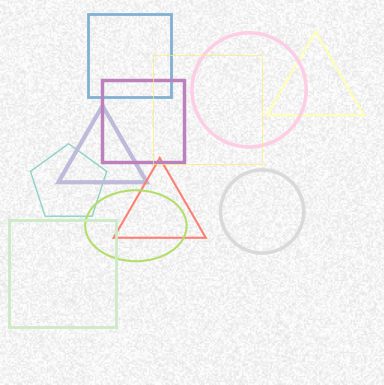[{"shape": "pentagon", "thickness": 1, "radius": 0.52, "center": [0.178, 0.523]}, {"shape": "triangle", "thickness": 1.5, "radius": 0.73, "center": [0.819, 0.773]}, {"shape": "triangle", "thickness": 3, "radius": 0.66, "center": [0.266, 0.593]}, {"shape": "triangle", "thickness": 1.5, "radius": 0.69, "center": [0.415, 0.452]}, {"shape": "square", "thickness": 2, "radius": 0.54, "center": [0.337, 0.857]}, {"shape": "oval", "thickness": 1.5, "radius": 0.66, "center": [0.353, 0.414]}, {"shape": "circle", "thickness": 2.5, "radius": 0.74, "center": [0.647, 0.767]}, {"shape": "circle", "thickness": 2.5, "radius": 0.54, "center": [0.681, 0.451]}, {"shape": "square", "thickness": 2.5, "radius": 0.53, "center": [0.373, 0.686]}, {"shape": "square", "thickness": 2, "radius": 0.7, "center": [0.162, 0.29]}, {"shape": "square", "thickness": 0.5, "radius": 0.71, "center": [0.538, 0.716]}]